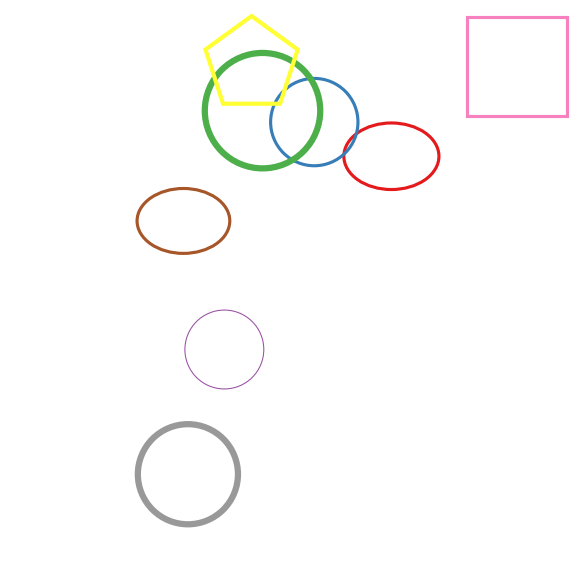[{"shape": "oval", "thickness": 1.5, "radius": 0.41, "center": [0.678, 0.729]}, {"shape": "circle", "thickness": 1.5, "radius": 0.38, "center": [0.544, 0.788]}, {"shape": "circle", "thickness": 3, "radius": 0.5, "center": [0.455, 0.808]}, {"shape": "circle", "thickness": 0.5, "radius": 0.34, "center": [0.388, 0.394]}, {"shape": "pentagon", "thickness": 2, "radius": 0.42, "center": [0.436, 0.887]}, {"shape": "oval", "thickness": 1.5, "radius": 0.4, "center": [0.318, 0.617]}, {"shape": "square", "thickness": 1.5, "radius": 0.43, "center": [0.895, 0.884]}, {"shape": "circle", "thickness": 3, "radius": 0.43, "center": [0.325, 0.178]}]